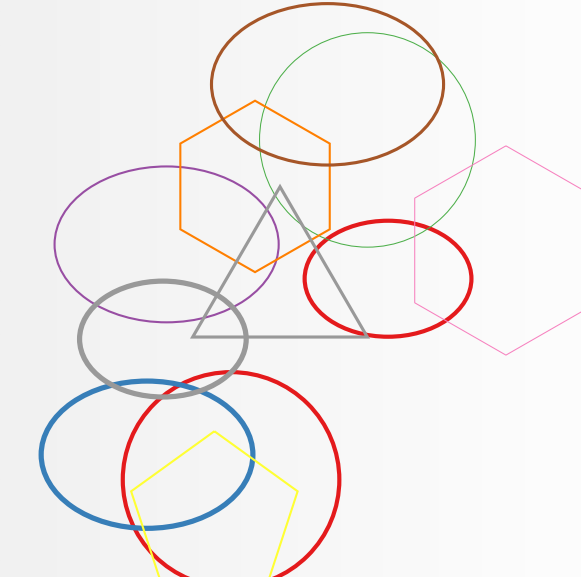[{"shape": "circle", "thickness": 2, "radius": 0.93, "center": [0.398, 0.168]}, {"shape": "oval", "thickness": 2, "radius": 0.72, "center": [0.668, 0.516]}, {"shape": "oval", "thickness": 2.5, "radius": 0.91, "center": [0.253, 0.212]}, {"shape": "circle", "thickness": 0.5, "radius": 0.93, "center": [0.632, 0.757]}, {"shape": "oval", "thickness": 1, "radius": 0.96, "center": [0.287, 0.576]}, {"shape": "hexagon", "thickness": 1, "radius": 0.74, "center": [0.439, 0.676]}, {"shape": "pentagon", "thickness": 1, "radius": 0.75, "center": [0.369, 0.102]}, {"shape": "oval", "thickness": 1.5, "radius": 1.0, "center": [0.563, 0.853]}, {"shape": "hexagon", "thickness": 0.5, "radius": 0.91, "center": [0.87, 0.565]}, {"shape": "triangle", "thickness": 1.5, "radius": 0.87, "center": [0.482, 0.502]}, {"shape": "oval", "thickness": 2.5, "radius": 0.72, "center": [0.28, 0.412]}]